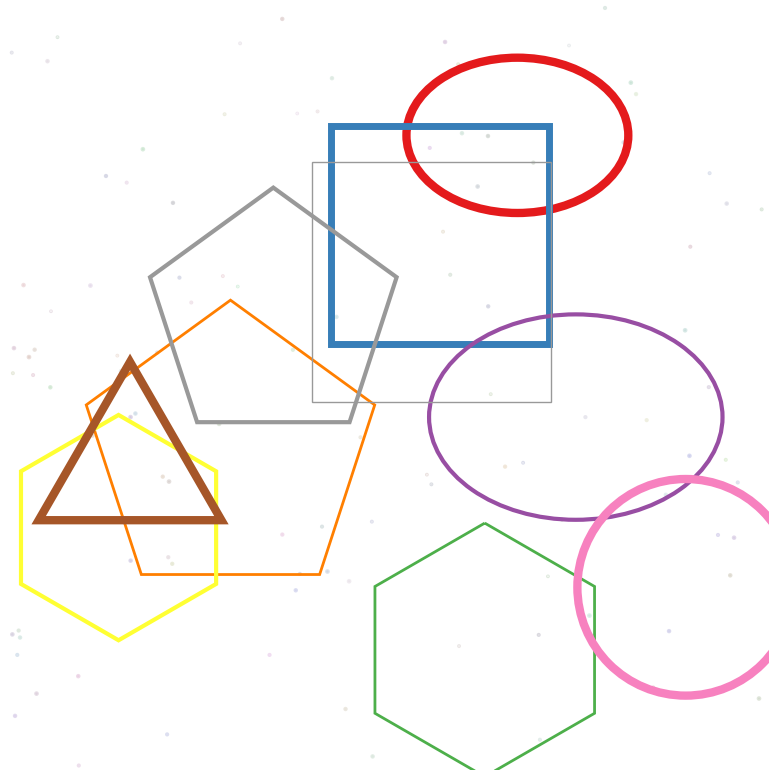[{"shape": "oval", "thickness": 3, "radius": 0.72, "center": [0.672, 0.824]}, {"shape": "square", "thickness": 2.5, "radius": 0.71, "center": [0.572, 0.694]}, {"shape": "hexagon", "thickness": 1, "radius": 0.82, "center": [0.63, 0.156]}, {"shape": "oval", "thickness": 1.5, "radius": 0.95, "center": [0.748, 0.458]}, {"shape": "pentagon", "thickness": 1, "radius": 0.98, "center": [0.299, 0.413]}, {"shape": "hexagon", "thickness": 1.5, "radius": 0.73, "center": [0.154, 0.315]}, {"shape": "triangle", "thickness": 3, "radius": 0.69, "center": [0.169, 0.393]}, {"shape": "circle", "thickness": 3, "radius": 0.7, "center": [0.891, 0.237]}, {"shape": "square", "thickness": 0.5, "radius": 0.78, "center": [0.56, 0.634]}, {"shape": "pentagon", "thickness": 1.5, "radius": 0.84, "center": [0.355, 0.588]}]